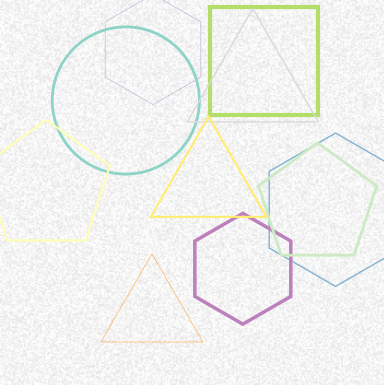[{"shape": "circle", "thickness": 2, "radius": 0.96, "center": [0.327, 0.739]}, {"shape": "pentagon", "thickness": 1.5, "radius": 0.87, "center": [0.121, 0.516]}, {"shape": "hexagon", "thickness": 0.5, "radius": 0.72, "center": [0.397, 0.872]}, {"shape": "hexagon", "thickness": 1, "radius": 1.0, "center": [0.872, 0.455]}, {"shape": "triangle", "thickness": 0.5, "radius": 0.76, "center": [0.395, 0.188]}, {"shape": "square", "thickness": 3, "radius": 0.7, "center": [0.686, 0.842]}, {"shape": "triangle", "thickness": 1, "radius": 0.98, "center": [0.657, 0.782]}, {"shape": "hexagon", "thickness": 2.5, "radius": 0.72, "center": [0.631, 0.302]}, {"shape": "pentagon", "thickness": 2, "radius": 0.81, "center": [0.825, 0.468]}, {"shape": "triangle", "thickness": 1.5, "radius": 0.87, "center": [0.542, 0.523]}]